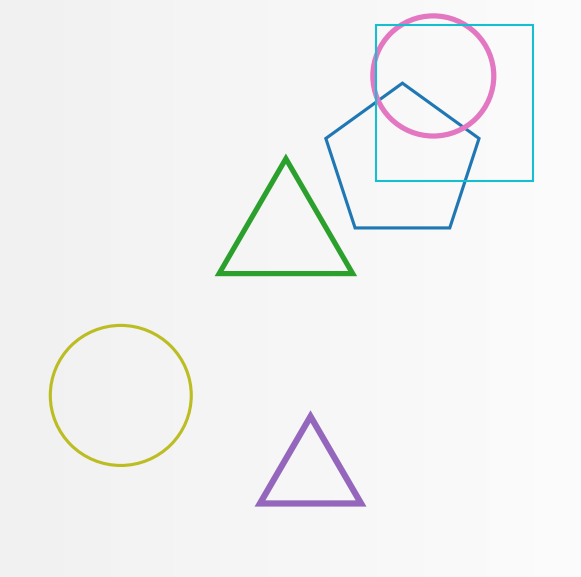[{"shape": "pentagon", "thickness": 1.5, "radius": 0.69, "center": [0.692, 0.717]}, {"shape": "triangle", "thickness": 2.5, "radius": 0.66, "center": [0.492, 0.592]}, {"shape": "triangle", "thickness": 3, "radius": 0.5, "center": [0.534, 0.178]}, {"shape": "circle", "thickness": 2.5, "radius": 0.52, "center": [0.745, 0.868]}, {"shape": "circle", "thickness": 1.5, "radius": 0.61, "center": [0.208, 0.314]}, {"shape": "square", "thickness": 1, "radius": 0.68, "center": [0.782, 0.82]}]